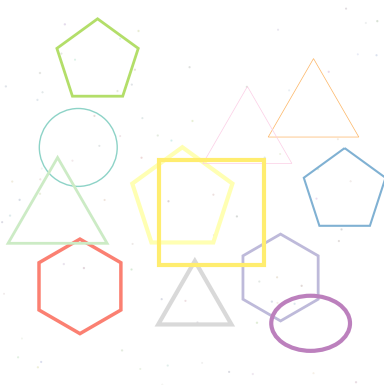[{"shape": "circle", "thickness": 1, "radius": 0.51, "center": [0.203, 0.617]}, {"shape": "pentagon", "thickness": 3, "radius": 0.68, "center": [0.474, 0.481]}, {"shape": "hexagon", "thickness": 2, "radius": 0.56, "center": [0.729, 0.279]}, {"shape": "hexagon", "thickness": 2.5, "radius": 0.61, "center": [0.208, 0.256]}, {"shape": "pentagon", "thickness": 1.5, "radius": 0.56, "center": [0.895, 0.504]}, {"shape": "triangle", "thickness": 0.5, "radius": 0.68, "center": [0.814, 0.712]}, {"shape": "pentagon", "thickness": 2, "radius": 0.56, "center": [0.253, 0.84]}, {"shape": "triangle", "thickness": 0.5, "radius": 0.67, "center": [0.643, 0.642]}, {"shape": "triangle", "thickness": 3, "radius": 0.55, "center": [0.506, 0.212]}, {"shape": "oval", "thickness": 3, "radius": 0.51, "center": [0.807, 0.16]}, {"shape": "triangle", "thickness": 2, "radius": 0.74, "center": [0.15, 0.442]}, {"shape": "square", "thickness": 3, "radius": 0.68, "center": [0.549, 0.448]}]